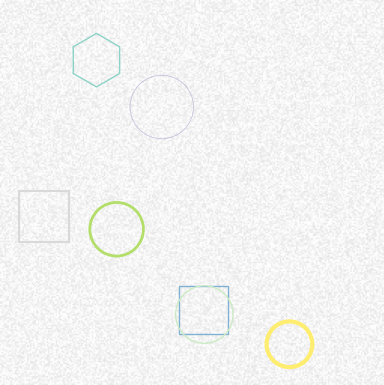[{"shape": "hexagon", "thickness": 1, "radius": 0.35, "center": [0.251, 0.844]}, {"shape": "circle", "thickness": 0.5, "radius": 0.41, "center": [0.42, 0.722]}, {"shape": "square", "thickness": 1, "radius": 0.32, "center": [0.528, 0.195]}, {"shape": "circle", "thickness": 2, "radius": 0.35, "center": [0.303, 0.405]}, {"shape": "square", "thickness": 1.5, "radius": 0.33, "center": [0.114, 0.438]}, {"shape": "circle", "thickness": 1, "radius": 0.37, "center": [0.531, 0.183]}, {"shape": "circle", "thickness": 3, "radius": 0.3, "center": [0.752, 0.106]}]